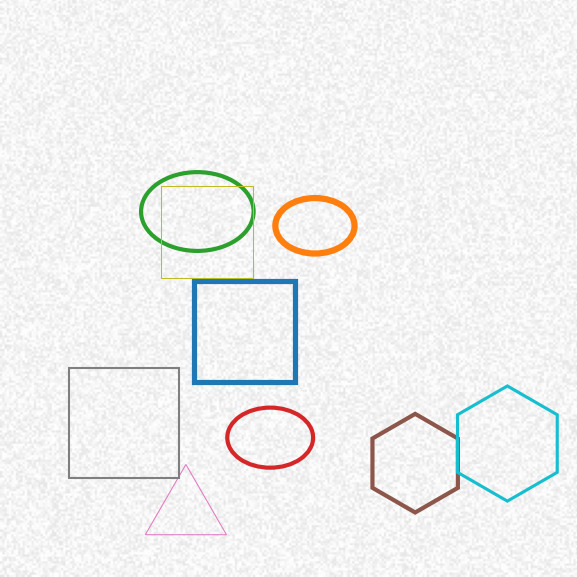[{"shape": "square", "thickness": 2.5, "radius": 0.44, "center": [0.423, 0.425]}, {"shape": "oval", "thickness": 3, "radius": 0.34, "center": [0.545, 0.608]}, {"shape": "oval", "thickness": 2, "radius": 0.49, "center": [0.342, 0.633]}, {"shape": "oval", "thickness": 2, "radius": 0.37, "center": [0.468, 0.241]}, {"shape": "hexagon", "thickness": 2, "radius": 0.43, "center": [0.719, 0.197]}, {"shape": "triangle", "thickness": 0.5, "radius": 0.41, "center": [0.322, 0.114]}, {"shape": "square", "thickness": 1, "radius": 0.48, "center": [0.214, 0.267]}, {"shape": "square", "thickness": 0.5, "radius": 0.4, "center": [0.358, 0.598]}, {"shape": "hexagon", "thickness": 1.5, "radius": 0.5, "center": [0.879, 0.231]}]